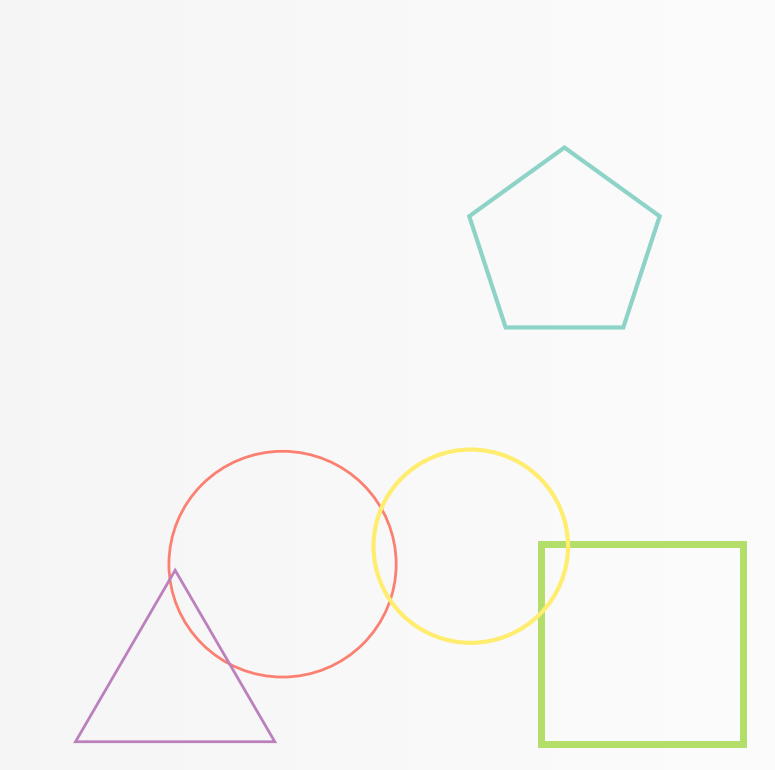[{"shape": "pentagon", "thickness": 1.5, "radius": 0.65, "center": [0.728, 0.679]}, {"shape": "circle", "thickness": 1, "radius": 0.73, "center": [0.365, 0.267]}, {"shape": "square", "thickness": 2.5, "radius": 0.65, "center": [0.828, 0.164]}, {"shape": "triangle", "thickness": 1, "radius": 0.74, "center": [0.226, 0.111]}, {"shape": "circle", "thickness": 1.5, "radius": 0.63, "center": [0.607, 0.291]}]